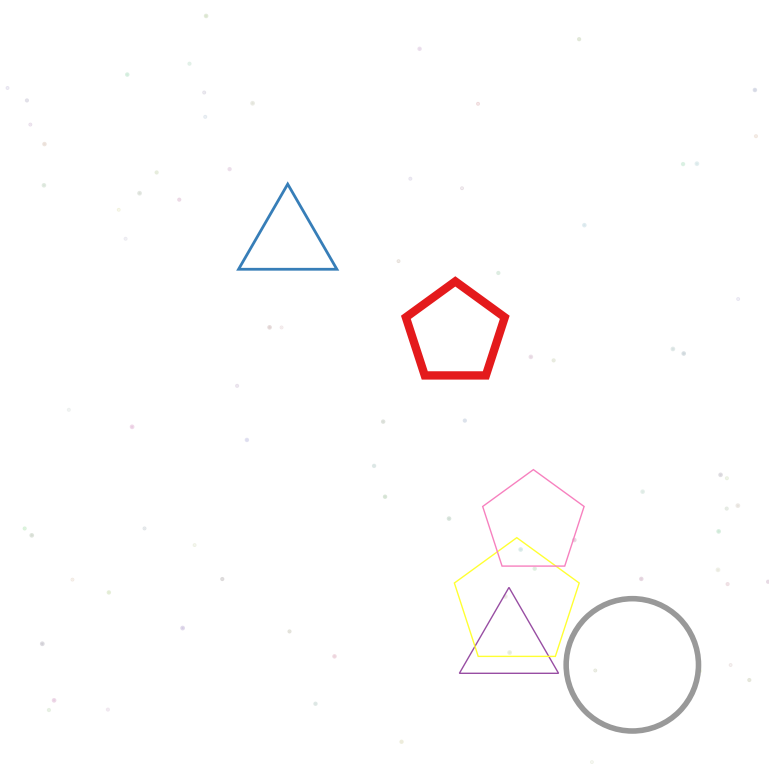[{"shape": "pentagon", "thickness": 3, "radius": 0.34, "center": [0.591, 0.567]}, {"shape": "triangle", "thickness": 1, "radius": 0.37, "center": [0.374, 0.687]}, {"shape": "triangle", "thickness": 0.5, "radius": 0.37, "center": [0.661, 0.163]}, {"shape": "pentagon", "thickness": 0.5, "radius": 0.43, "center": [0.671, 0.216]}, {"shape": "pentagon", "thickness": 0.5, "radius": 0.35, "center": [0.693, 0.321]}, {"shape": "circle", "thickness": 2, "radius": 0.43, "center": [0.821, 0.137]}]